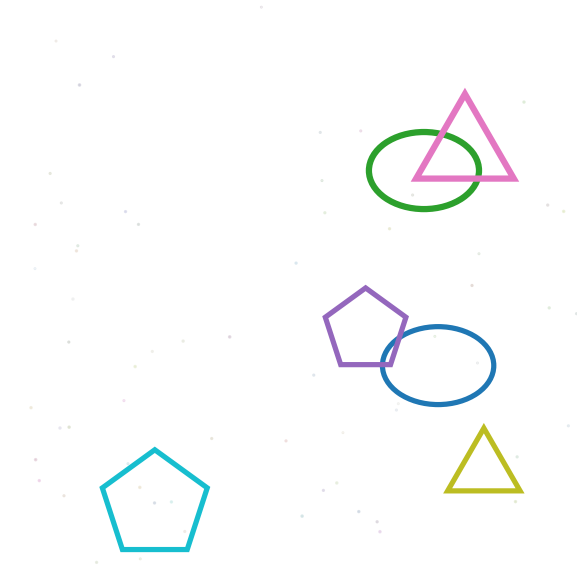[{"shape": "oval", "thickness": 2.5, "radius": 0.48, "center": [0.759, 0.366]}, {"shape": "oval", "thickness": 3, "radius": 0.48, "center": [0.734, 0.704]}, {"shape": "pentagon", "thickness": 2.5, "radius": 0.37, "center": [0.633, 0.427]}, {"shape": "triangle", "thickness": 3, "radius": 0.49, "center": [0.805, 0.739]}, {"shape": "triangle", "thickness": 2.5, "radius": 0.36, "center": [0.838, 0.185]}, {"shape": "pentagon", "thickness": 2.5, "radius": 0.48, "center": [0.268, 0.125]}]